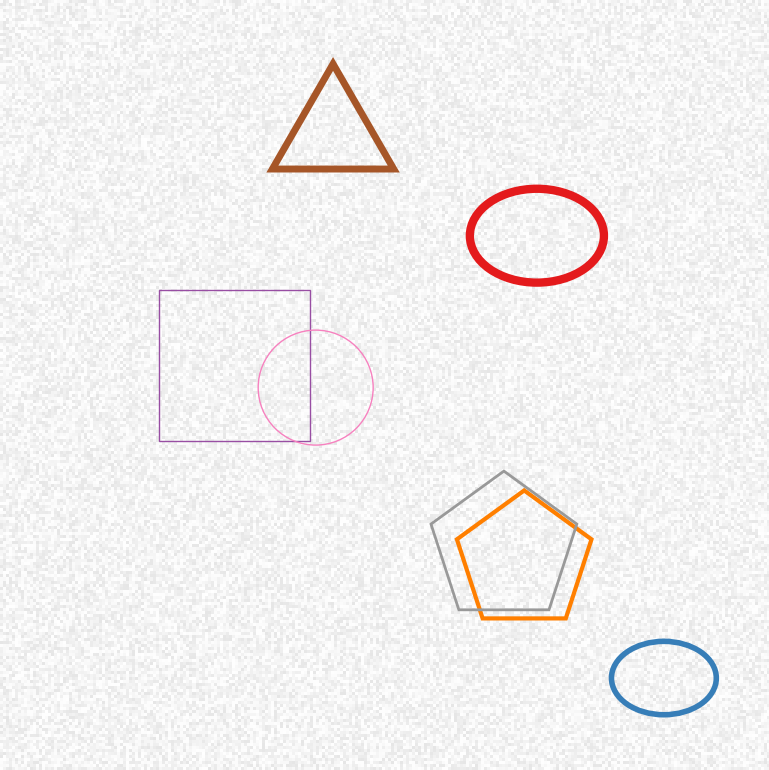[{"shape": "oval", "thickness": 3, "radius": 0.44, "center": [0.697, 0.694]}, {"shape": "oval", "thickness": 2, "radius": 0.34, "center": [0.862, 0.119]}, {"shape": "square", "thickness": 0.5, "radius": 0.49, "center": [0.305, 0.525]}, {"shape": "pentagon", "thickness": 1.5, "radius": 0.46, "center": [0.681, 0.271]}, {"shape": "triangle", "thickness": 2.5, "radius": 0.45, "center": [0.433, 0.826]}, {"shape": "circle", "thickness": 0.5, "radius": 0.37, "center": [0.41, 0.497]}, {"shape": "pentagon", "thickness": 1, "radius": 0.5, "center": [0.654, 0.289]}]